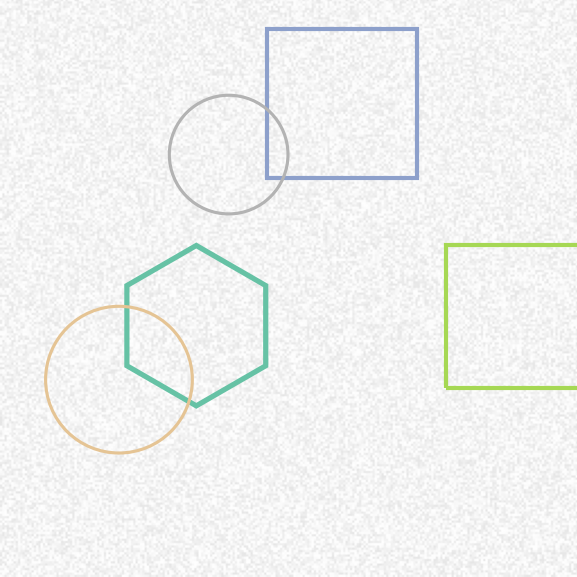[{"shape": "hexagon", "thickness": 2.5, "radius": 0.69, "center": [0.34, 0.435]}, {"shape": "square", "thickness": 2, "radius": 0.65, "center": [0.592, 0.82]}, {"shape": "square", "thickness": 2, "radius": 0.62, "center": [0.895, 0.45]}, {"shape": "circle", "thickness": 1.5, "radius": 0.64, "center": [0.206, 0.342]}, {"shape": "circle", "thickness": 1.5, "radius": 0.51, "center": [0.396, 0.731]}]